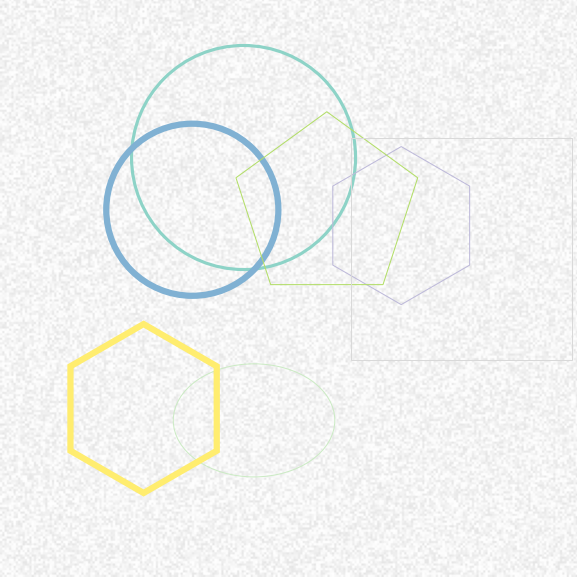[{"shape": "circle", "thickness": 1.5, "radius": 0.97, "center": [0.422, 0.726]}, {"shape": "hexagon", "thickness": 0.5, "radius": 0.68, "center": [0.695, 0.608]}, {"shape": "circle", "thickness": 3, "radius": 0.74, "center": [0.333, 0.636]}, {"shape": "pentagon", "thickness": 0.5, "radius": 0.83, "center": [0.566, 0.64]}, {"shape": "square", "thickness": 0.5, "radius": 0.96, "center": [0.799, 0.568]}, {"shape": "oval", "thickness": 0.5, "radius": 0.7, "center": [0.44, 0.271]}, {"shape": "hexagon", "thickness": 3, "radius": 0.73, "center": [0.249, 0.292]}]